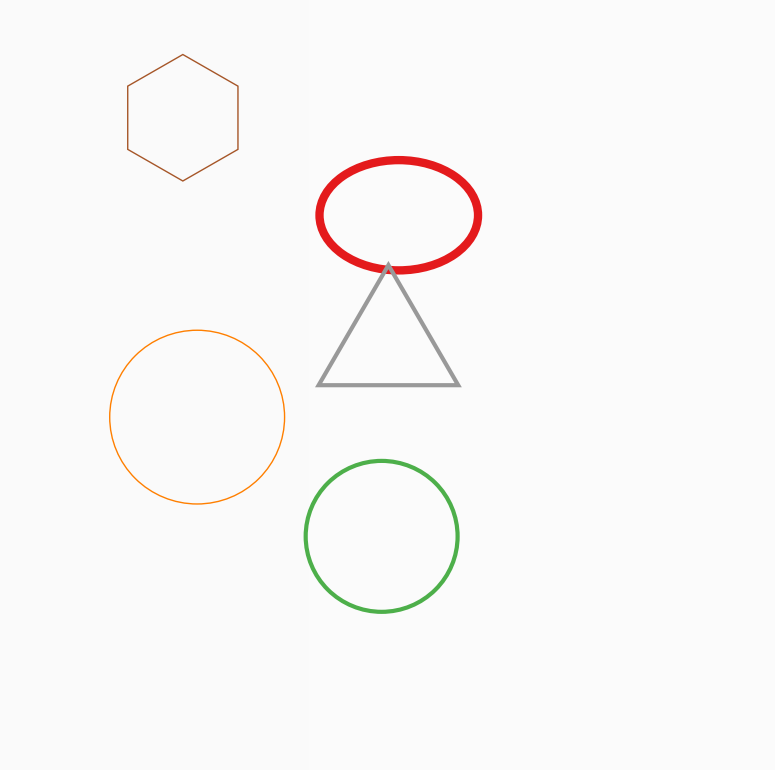[{"shape": "oval", "thickness": 3, "radius": 0.51, "center": [0.515, 0.72]}, {"shape": "circle", "thickness": 1.5, "radius": 0.49, "center": [0.492, 0.303]}, {"shape": "circle", "thickness": 0.5, "radius": 0.56, "center": [0.254, 0.458]}, {"shape": "hexagon", "thickness": 0.5, "radius": 0.41, "center": [0.236, 0.847]}, {"shape": "triangle", "thickness": 1.5, "radius": 0.52, "center": [0.501, 0.552]}]